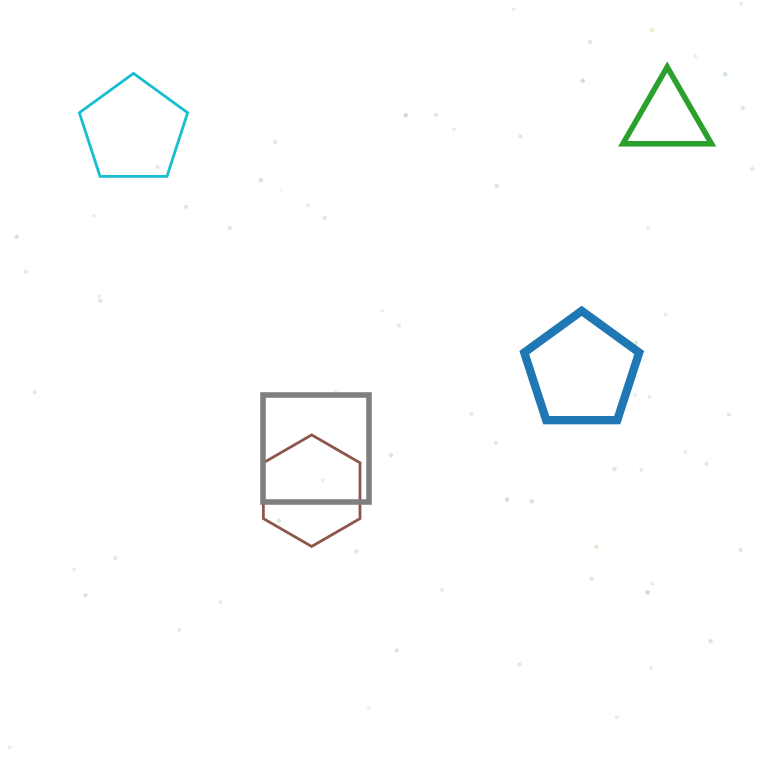[{"shape": "pentagon", "thickness": 3, "radius": 0.39, "center": [0.755, 0.518]}, {"shape": "triangle", "thickness": 2, "radius": 0.33, "center": [0.866, 0.846]}, {"shape": "hexagon", "thickness": 1, "radius": 0.36, "center": [0.405, 0.363]}, {"shape": "square", "thickness": 2, "radius": 0.35, "center": [0.411, 0.418]}, {"shape": "pentagon", "thickness": 1, "radius": 0.37, "center": [0.173, 0.831]}]